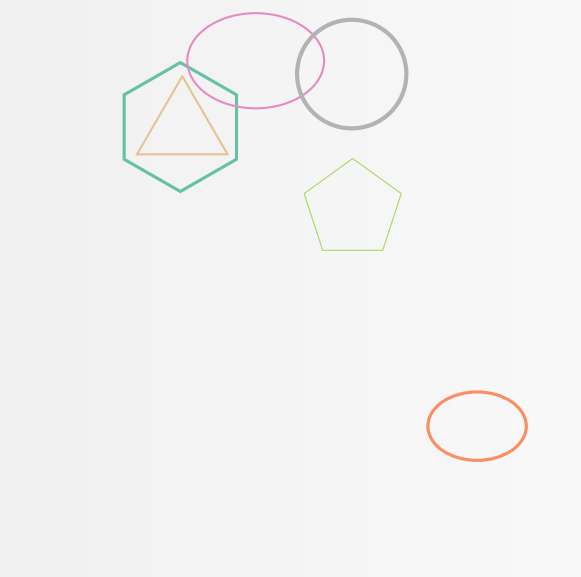[{"shape": "hexagon", "thickness": 1.5, "radius": 0.56, "center": [0.31, 0.779]}, {"shape": "oval", "thickness": 1.5, "radius": 0.42, "center": [0.821, 0.261]}, {"shape": "oval", "thickness": 1, "radius": 0.59, "center": [0.44, 0.894]}, {"shape": "pentagon", "thickness": 0.5, "radius": 0.44, "center": [0.607, 0.637]}, {"shape": "triangle", "thickness": 1, "radius": 0.45, "center": [0.314, 0.777]}, {"shape": "circle", "thickness": 2, "radius": 0.47, "center": [0.605, 0.871]}]